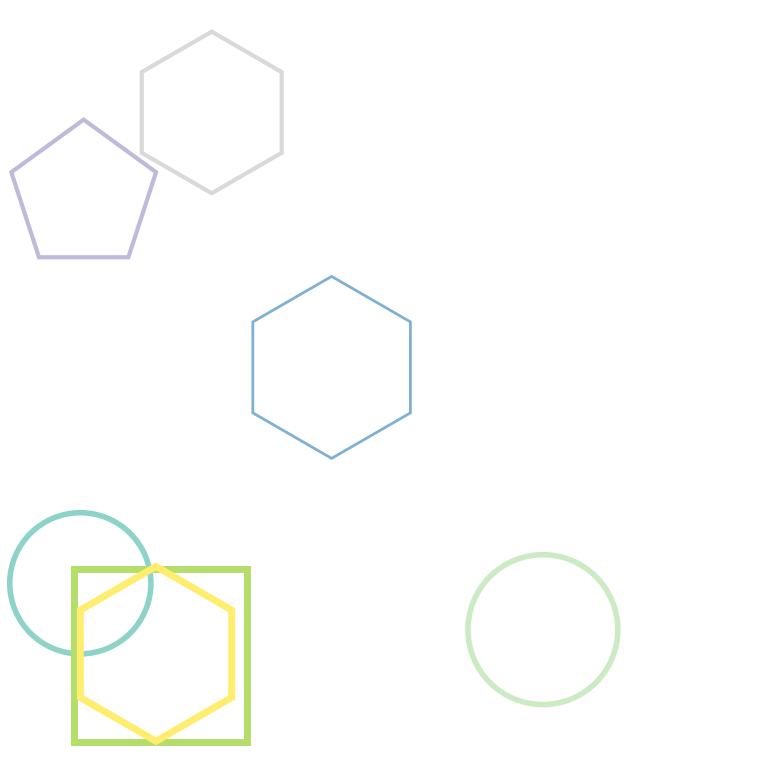[{"shape": "circle", "thickness": 2, "radius": 0.46, "center": [0.104, 0.242]}, {"shape": "pentagon", "thickness": 1.5, "radius": 0.49, "center": [0.109, 0.746]}, {"shape": "hexagon", "thickness": 1, "radius": 0.59, "center": [0.431, 0.523]}, {"shape": "square", "thickness": 2.5, "radius": 0.56, "center": [0.208, 0.149]}, {"shape": "hexagon", "thickness": 1.5, "radius": 0.52, "center": [0.275, 0.854]}, {"shape": "circle", "thickness": 2, "radius": 0.49, "center": [0.705, 0.182]}, {"shape": "hexagon", "thickness": 2.5, "radius": 0.57, "center": [0.203, 0.151]}]